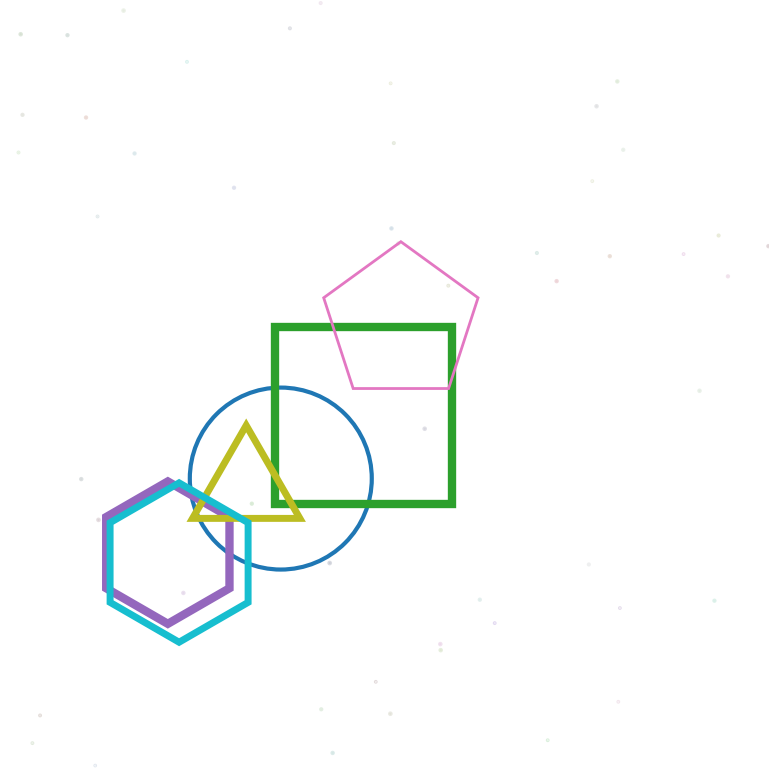[{"shape": "circle", "thickness": 1.5, "radius": 0.59, "center": [0.365, 0.378]}, {"shape": "square", "thickness": 3, "radius": 0.57, "center": [0.472, 0.46]}, {"shape": "hexagon", "thickness": 3, "radius": 0.46, "center": [0.218, 0.282]}, {"shape": "pentagon", "thickness": 1, "radius": 0.53, "center": [0.521, 0.581]}, {"shape": "triangle", "thickness": 2.5, "radius": 0.4, "center": [0.32, 0.367]}, {"shape": "hexagon", "thickness": 2.5, "radius": 0.52, "center": [0.233, 0.269]}]